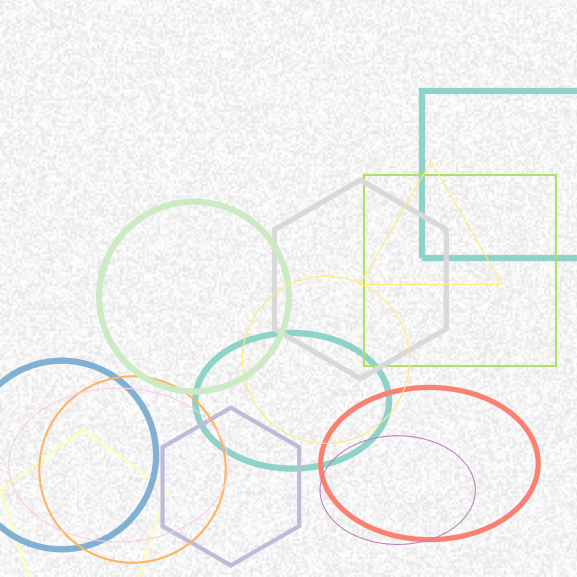[{"shape": "oval", "thickness": 3, "radius": 0.84, "center": [0.506, 0.305]}, {"shape": "square", "thickness": 3, "radius": 0.72, "center": [0.875, 0.697]}, {"shape": "pentagon", "thickness": 1, "radius": 0.76, "center": [0.145, 0.103]}, {"shape": "hexagon", "thickness": 2, "radius": 0.68, "center": [0.4, 0.157]}, {"shape": "oval", "thickness": 2.5, "radius": 0.94, "center": [0.744, 0.196]}, {"shape": "circle", "thickness": 3, "radius": 0.82, "center": [0.107, 0.211]}, {"shape": "circle", "thickness": 1, "radius": 0.81, "center": [0.229, 0.186]}, {"shape": "square", "thickness": 1, "radius": 0.83, "center": [0.797, 0.531]}, {"shape": "oval", "thickness": 0.5, "radius": 0.95, "center": [0.205, 0.194]}, {"shape": "hexagon", "thickness": 2.5, "radius": 0.86, "center": [0.624, 0.516]}, {"shape": "oval", "thickness": 0.5, "radius": 0.67, "center": [0.689, 0.15]}, {"shape": "circle", "thickness": 3, "radius": 0.82, "center": [0.336, 0.486]}, {"shape": "circle", "thickness": 0.5, "radius": 0.72, "center": [0.564, 0.376]}, {"shape": "triangle", "thickness": 0.5, "radius": 0.71, "center": [0.746, 0.578]}]